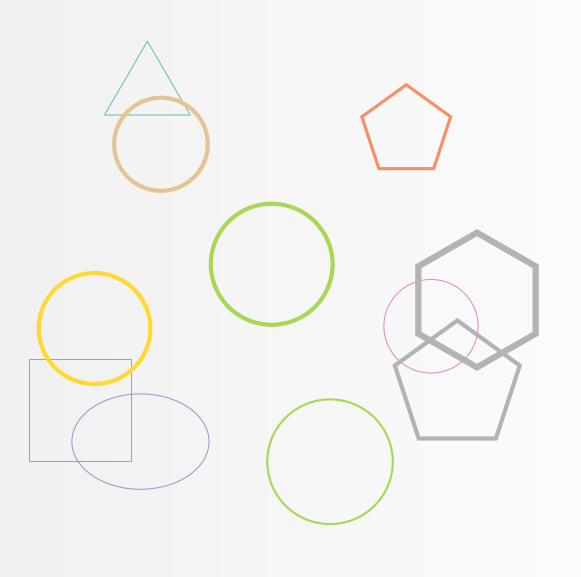[{"shape": "square", "thickness": 0.5, "radius": 0.44, "center": [0.138, 0.289]}, {"shape": "triangle", "thickness": 0.5, "radius": 0.43, "center": [0.254, 0.843]}, {"shape": "pentagon", "thickness": 1.5, "radius": 0.4, "center": [0.699, 0.772]}, {"shape": "oval", "thickness": 0.5, "radius": 0.59, "center": [0.242, 0.235]}, {"shape": "circle", "thickness": 0.5, "radius": 0.41, "center": [0.741, 0.434]}, {"shape": "circle", "thickness": 2, "radius": 0.52, "center": [0.467, 0.542]}, {"shape": "circle", "thickness": 1, "radius": 0.54, "center": [0.568, 0.2]}, {"shape": "circle", "thickness": 2, "radius": 0.48, "center": [0.163, 0.43]}, {"shape": "circle", "thickness": 2, "radius": 0.4, "center": [0.277, 0.749]}, {"shape": "hexagon", "thickness": 3, "radius": 0.58, "center": [0.821, 0.48]}, {"shape": "pentagon", "thickness": 2, "radius": 0.56, "center": [0.787, 0.331]}]